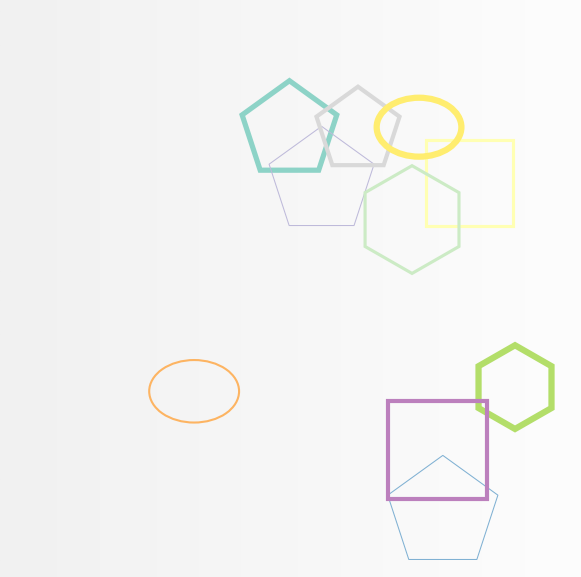[{"shape": "pentagon", "thickness": 2.5, "radius": 0.43, "center": [0.498, 0.774]}, {"shape": "square", "thickness": 1.5, "radius": 0.37, "center": [0.807, 0.683]}, {"shape": "pentagon", "thickness": 0.5, "radius": 0.47, "center": [0.553, 0.685]}, {"shape": "pentagon", "thickness": 0.5, "radius": 0.5, "center": [0.762, 0.111]}, {"shape": "oval", "thickness": 1, "radius": 0.39, "center": [0.334, 0.322]}, {"shape": "hexagon", "thickness": 3, "radius": 0.36, "center": [0.886, 0.329]}, {"shape": "pentagon", "thickness": 2, "radius": 0.38, "center": [0.616, 0.774]}, {"shape": "square", "thickness": 2, "radius": 0.42, "center": [0.753, 0.22]}, {"shape": "hexagon", "thickness": 1.5, "radius": 0.47, "center": [0.709, 0.619]}, {"shape": "oval", "thickness": 3, "radius": 0.36, "center": [0.721, 0.779]}]